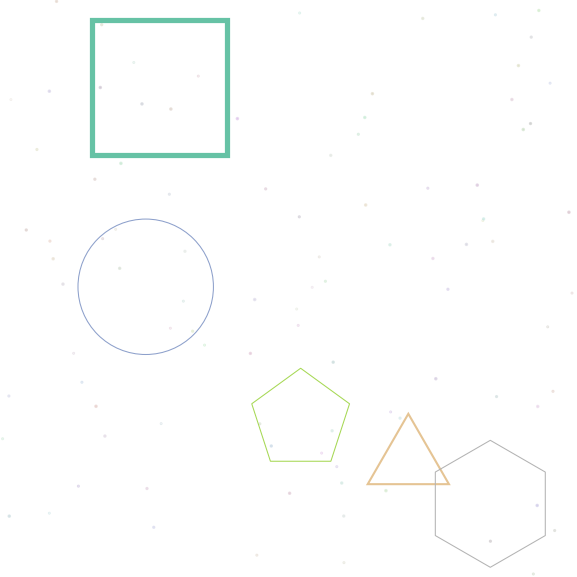[{"shape": "square", "thickness": 2.5, "radius": 0.58, "center": [0.276, 0.848]}, {"shape": "circle", "thickness": 0.5, "radius": 0.59, "center": [0.252, 0.503]}, {"shape": "pentagon", "thickness": 0.5, "radius": 0.45, "center": [0.521, 0.272]}, {"shape": "triangle", "thickness": 1, "radius": 0.41, "center": [0.707, 0.201]}, {"shape": "hexagon", "thickness": 0.5, "radius": 0.55, "center": [0.849, 0.127]}]